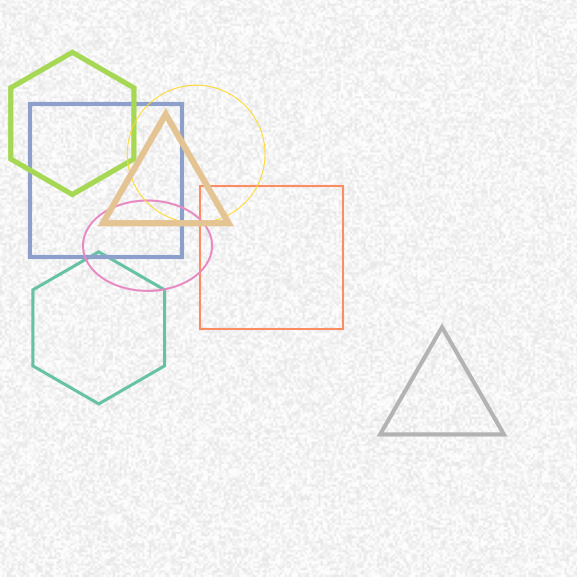[{"shape": "hexagon", "thickness": 1.5, "radius": 0.66, "center": [0.171, 0.431]}, {"shape": "square", "thickness": 1, "radius": 0.62, "center": [0.47, 0.554]}, {"shape": "square", "thickness": 2, "radius": 0.66, "center": [0.184, 0.687]}, {"shape": "oval", "thickness": 1, "radius": 0.56, "center": [0.255, 0.574]}, {"shape": "hexagon", "thickness": 2.5, "radius": 0.62, "center": [0.125, 0.785]}, {"shape": "circle", "thickness": 0.5, "radius": 0.6, "center": [0.34, 0.732]}, {"shape": "triangle", "thickness": 3, "radius": 0.63, "center": [0.287, 0.676]}, {"shape": "triangle", "thickness": 2, "radius": 0.62, "center": [0.765, 0.309]}]